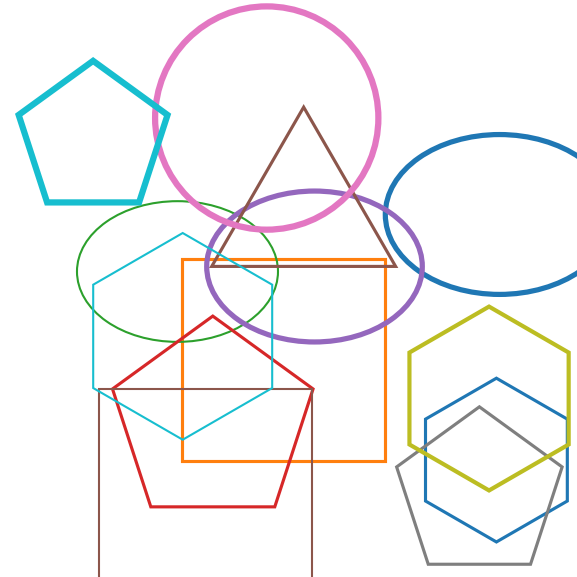[{"shape": "oval", "thickness": 2.5, "radius": 0.99, "center": [0.865, 0.628]}, {"shape": "hexagon", "thickness": 1.5, "radius": 0.71, "center": [0.86, 0.202]}, {"shape": "square", "thickness": 1.5, "radius": 0.88, "center": [0.491, 0.375]}, {"shape": "oval", "thickness": 1, "radius": 0.87, "center": [0.307, 0.529]}, {"shape": "pentagon", "thickness": 1.5, "radius": 0.91, "center": [0.368, 0.269]}, {"shape": "oval", "thickness": 2.5, "radius": 0.93, "center": [0.545, 0.538]}, {"shape": "square", "thickness": 1, "radius": 0.92, "center": [0.357, 0.141]}, {"shape": "triangle", "thickness": 1.5, "radius": 0.92, "center": [0.526, 0.63]}, {"shape": "circle", "thickness": 3, "radius": 0.97, "center": [0.462, 0.795]}, {"shape": "pentagon", "thickness": 1.5, "radius": 0.75, "center": [0.83, 0.144]}, {"shape": "hexagon", "thickness": 2, "radius": 0.8, "center": [0.847, 0.309]}, {"shape": "pentagon", "thickness": 3, "radius": 0.68, "center": [0.161, 0.758]}, {"shape": "hexagon", "thickness": 1, "radius": 0.89, "center": [0.316, 0.417]}]